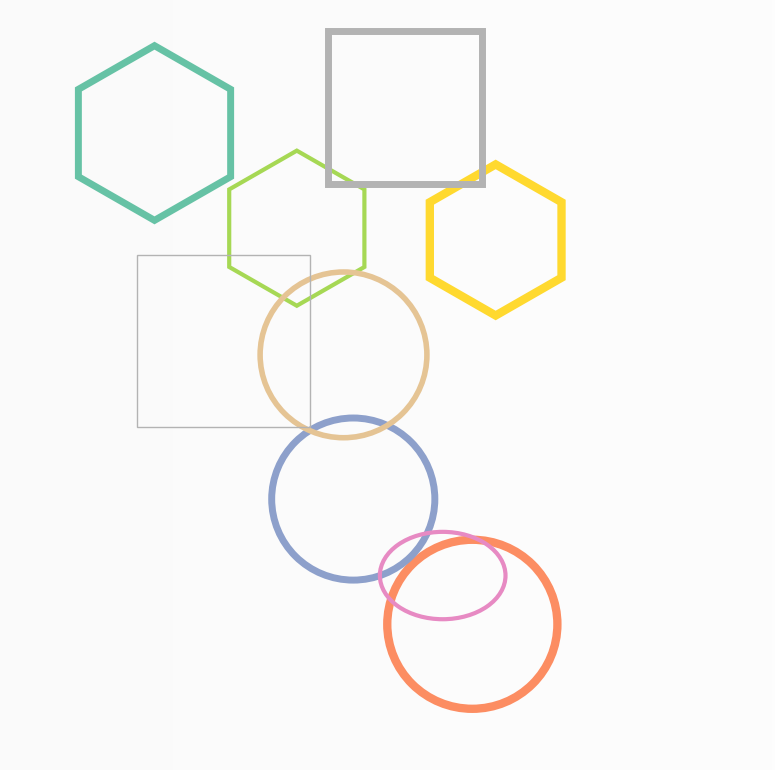[{"shape": "hexagon", "thickness": 2.5, "radius": 0.57, "center": [0.199, 0.827]}, {"shape": "circle", "thickness": 3, "radius": 0.55, "center": [0.609, 0.189]}, {"shape": "circle", "thickness": 2.5, "radius": 0.53, "center": [0.456, 0.352]}, {"shape": "oval", "thickness": 1.5, "radius": 0.41, "center": [0.571, 0.253]}, {"shape": "hexagon", "thickness": 1.5, "radius": 0.5, "center": [0.383, 0.704]}, {"shape": "hexagon", "thickness": 3, "radius": 0.49, "center": [0.64, 0.688]}, {"shape": "circle", "thickness": 2, "radius": 0.54, "center": [0.443, 0.539]}, {"shape": "square", "thickness": 0.5, "radius": 0.56, "center": [0.288, 0.557]}, {"shape": "square", "thickness": 2.5, "radius": 0.5, "center": [0.522, 0.86]}]